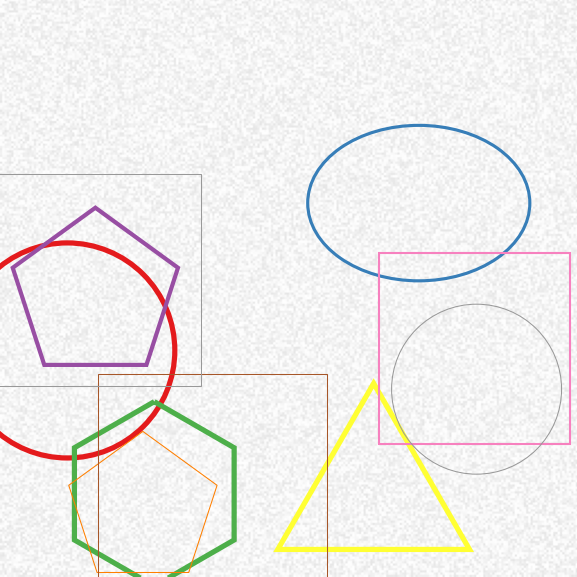[{"shape": "circle", "thickness": 2.5, "radius": 0.93, "center": [0.117, 0.392]}, {"shape": "oval", "thickness": 1.5, "radius": 0.96, "center": [0.725, 0.647]}, {"shape": "hexagon", "thickness": 2.5, "radius": 0.8, "center": [0.267, 0.144]}, {"shape": "pentagon", "thickness": 2, "radius": 0.75, "center": [0.165, 0.489]}, {"shape": "pentagon", "thickness": 0.5, "radius": 0.68, "center": [0.247, 0.117]}, {"shape": "triangle", "thickness": 2.5, "radius": 0.96, "center": [0.647, 0.144]}, {"shape": "square", "thickness": 0.5, "radius": 0.99, "center": [0.368, 0.153]}, {"shape": "square", "thickness": 1, "radius": 0.83, "center": [0.822, 0.395]}, {"shape": "square", "thickness": 0.5, "radius": 0.92, "center": [0.165, 0.515]}, {"shape": "circle", "thickness": 0.5, "radius": 0.74, "center": [0.825, 0.325]}]